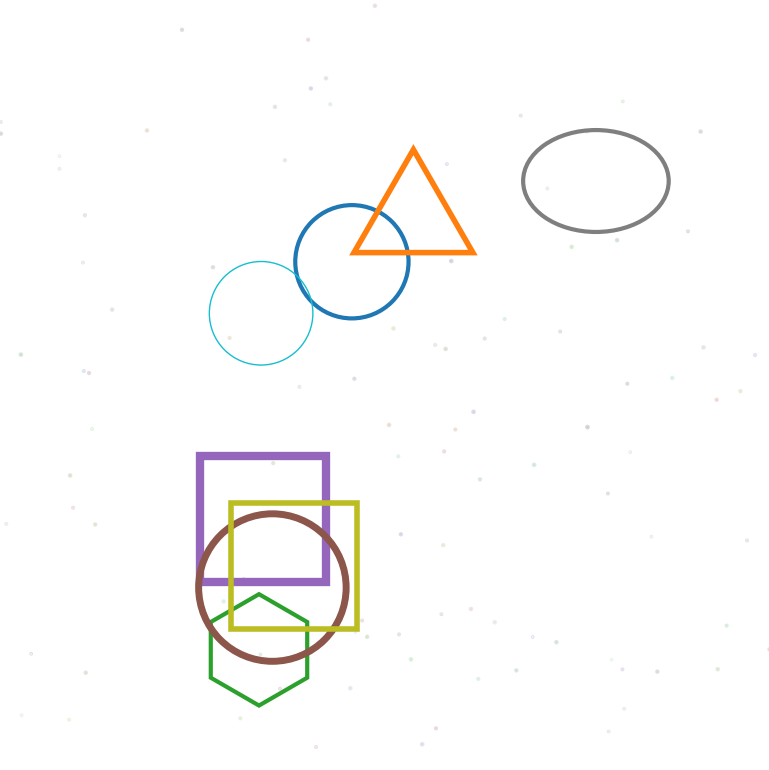[{"shape": "circle", "thickness": 1.5, "radius": 0.37, "center": [0.457, 0.66]}, {"shape": "triangle", "thickness": 2, "radius": 0.45, "center": [0.537, 0.717]}, {"shape": "hexagon", "thickness": 1.5, "radius": 0.36, "center": [0.336, 0.156]}, {"shape": "square", "thickness": 3, "radius": 0.41, "center": [0.342, 0.326]}, {"shape": "circle", "thickness": 2.5, "radius": 0.48, "center": [0.354, 0.237]}, {"shape": "oval", "thickness": 1.5, "radius": 0.47, "center": [0.774, 0.765]}, {"shape": "square", "thickness": 2, "radius": 0.41, "center": [0.382, 0.265]}, {"shape": "circle", "thickness": 0.5, "radius": 0.34, "center": [0.339, 0.593]}]